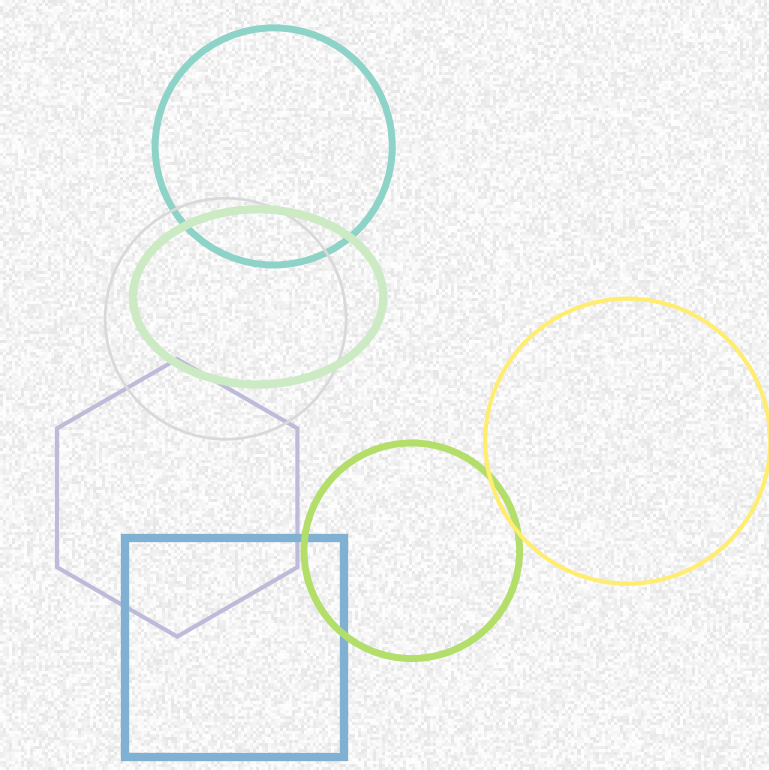[{"shape": "circle", "thickness": 2.5, "radius": 0.77, "center": [0.355, 0.81]}, {"shape": "hexagon", "thickness": 1.5, "radius": 0.9, "center": [0.23, 0.353]}, {"shape": "square", "thickness": 3, "radius": 0.71, "center": [0.305, 0.159]}, {"shape": "circle", "thickness": 2.5, "radius": 0.7, "center": [0.535, 0.285]}, {"shape": "circle", "thickness": 1, "radius": 0.78, "center": [0.293, 0.586]}, {"shape": "oval", "thickness": 3, "radius": 0.81, "center": [0.335, 0.614]}, {"shape": "circle", "thickness": 1.5, "radius": 0.93, "center": [0.815, 0.427]}]